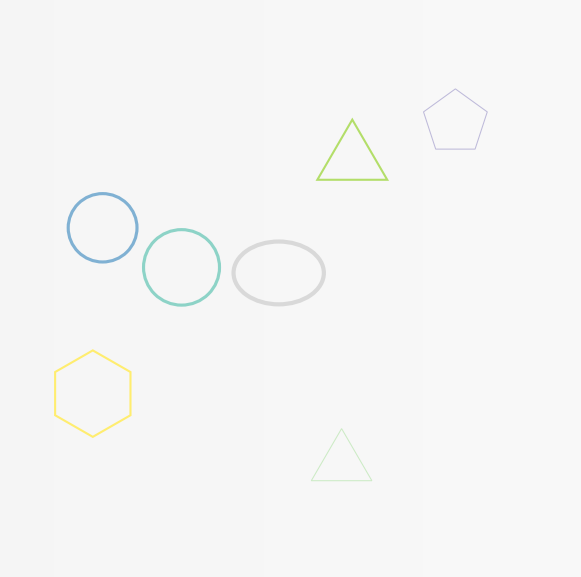[{"shape": "circle", "thickness": 1.5, "radius": 0.33, "center": [0.312, 0.536]}, {"shape": "pentagon", "thickness": 0.5, "radius": 0.29, "center": [0.783, 0.788]}, {"shape": "circle", "thickness": 1.5, "radius": 0.3, "center": [0.177, 0.605]}, {"shape": "triangle", "thickness": 1, "radius": 0.35, "center": [0.606, 0.723]}, {"shape": "oval", "thickness": 2, "radius": 0.39, "center": [0.479, 0.527]}, {"shape": "triangle", "thickness": 0.5, "radius": 0.3, "center": [0.588, 0.197]}, {"shape": "hexagon", "thickness": 1, "radius": 0.37, "center": [0.16, 0.318]}]